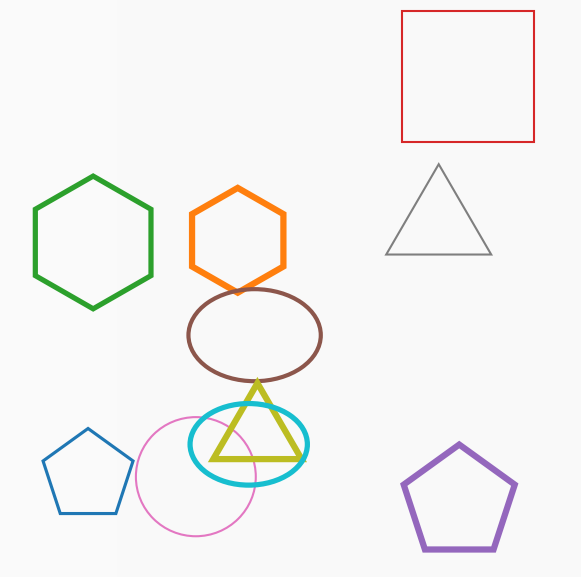[{"shape": "pentagon", "thickness": 1.5, "radius": 0.41, "center": [0.151, 0.176]}, {"shape": "hexagon", "thickness": 3, "radius": 0.45, "center": [0.409, 0.583]}, {"shape": "hexagon", "thickness": 2.5, "radius": 0.57, "center": [0.16, 0.579]}, {"shape": "square", "thickness": 1, "radius": 0.57, "center": [0.806, 0.867]}, {"shape": "pentagon", "thickness": 3, "radius": 0.5, "center": [0.79, 0.129]}, {"shape": "oval", "thickness": 2, "radius": 0.57, "center": [0.438, 0.419]}, {"shape": "circle", "thickness": 1, "radius": 0.52, "center": [0.337, 0.174]}, {"shape": "triangle", "thickness": 1, "radius": 0.52, "center": [0.755, 0.611]}, {"shape": "triangle", "thickness": 3, "radius": 0.44, "center": [0.443, 0.248]}, {"shape": "oval", "thickness": 2.5, "radius": 0.5, "center": [0.428, 0.23]}]